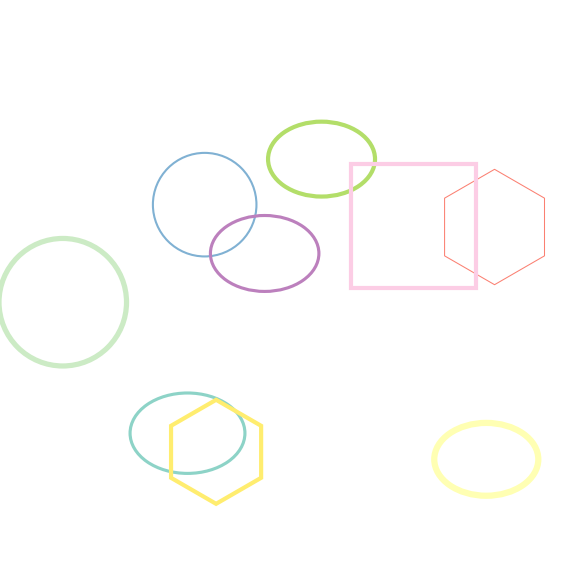[{"shape": "oval", "thickness": 1.5, "radius": 0.5, "center": [0.325, 0.249]}, {"shape": "oval", "thickness": 3, "radius": 0.45, "center": [0.842, 0.204]}, {"shape": "hexagon", "thickness": 0.5, "radius": 0.5, "center": [0.856, 0.606]}, {"shape": "circle", "thickness": 1, "radius": 0.45, "center": [0.354, 0.645]}, {"shape": "oval", "thickness": 2, "radius": 0.46, "center": [0.557, 0.724]}, {"shape": "square", "thickness": 2, "radius": 0.54, "center": [0.716, 0.608]}, {"shape": "oval", "thickness": 1.5, "radius": 0.47, "center": [0.458, 0.56]}, {"shape": "circle", "thickness": 2.5, "radius": 0.55, "center": [0.109, 0.476]}, {"shape": "hexagon", "thickness": 2, "radius": 0.45, "center": [0.374, 0.217]}]